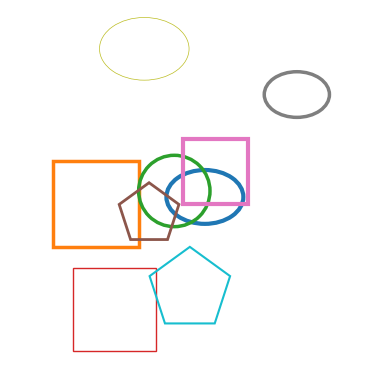[{"shape": "oval", "thickness": 3, "radius": 0.5, "center": [0.532, 0.488]}, {"shape": "square", "thickness": 2.5, "radius": 0.56, "center": [0.25, 0.47]}, {"shape": "circle", "thickness": 2.5, "radius": 0.46, "center": [0.453, 0.504]}, {"shape": "square", "thickness": 1, "radius": 0.54, "center": [0.298, 0.196]}, {"shape": "pentagon", "thickness": 2, "radius": 0.41, "center": [0.387, 0.444]}, {"shape": "square", "thickness": 3, "radius": 0.42, "center": [0.56, 0.554]}, {"shape": "oval", "thickness": 2.5, "radius": 0.42, "center": [0.771, 0.754]}, {"shape": "oval", "thickness": 0.5, "radius": 0.58, "center": [0.375, 0.873]}, {"shape": "pentagon", "thickness": 1.5, "radius": 0.55, "center": [0.493, 0.249]}]